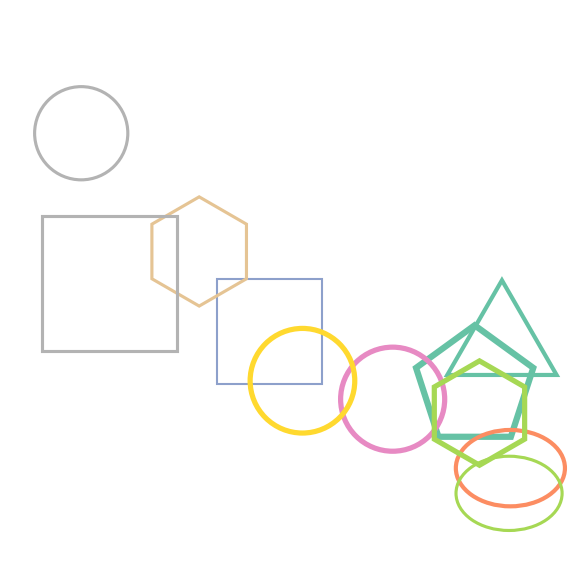[{"shape": "pentagon", "thickness": 3, "radius": 0.53, "center": [0.822, 0.329]}, {"shape": "triangle", "thickness": 2, "radius": 0.55, "center": [0.869, 0.404]}, {"shape": "oval", "thickness": 2, "radius": 0.47, "center": [0.884, 0.189]}, {"shape": "square", "thickness": 1, "radius": 0.45, "center": [0.466, 0.425]}, {"shape": "circle", "thickness": 2.5, "radius": 0.45, "center": [0.68, 0.308]}, {"shape": "oval", "thickness": 1.5, "radius": 0.46, "center": [0.881, 0.145]}, {"shape": "hexagon", "thickness": 2.5, "radius": 0.45, "center": [0.83, 0.284]}, {"shape": "circle", "thickness": 2.5, "radius": 0.45, "center": [0.524, 0.34]}, {"shape": "hexagon", "thickness": 1.5, "radius": 0.47, "center": [0.345, 0.564]}, {"shape": "circle", "thickness": 1.5, "radius": 0.4, "center": [0.141, 0.768]}, {"shape": "square", "thickness": 1.5, "radius": 0.58, "center": [0.19, 0.508]}]